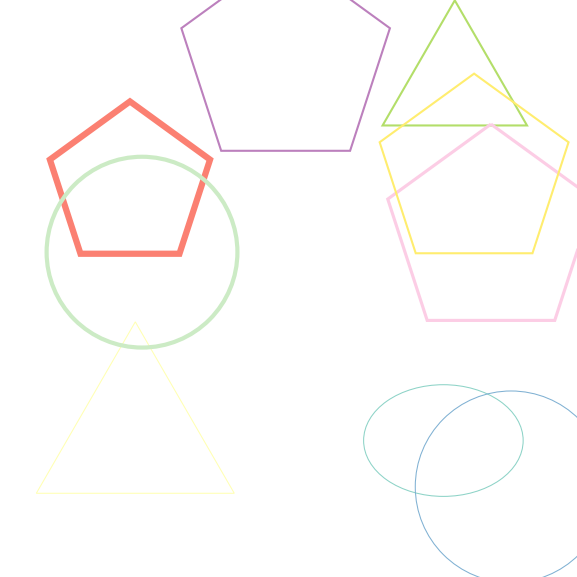[{"shape": "oval", "thickness": 0.5, "radius": 0.69, "center": [0.768, 0.236]}, {"shape": "triangle", "thickness": 0.5, "radius": 0.99, "center": [0.234, 0.244]}, {"shape": "pentagon", "thickness": 3, "radius": 0.73, "center": [0.225, 0.678]}, {"shape": "circle", "thickness": 0.5, "radius": 0.83, "center": [0.885, 0.156]}, {"shape": "triangle", "thickness": 1, "radius": 0.72, "center": [0.788, 0.854]}, {"shape": "pentagon", "thickness": 1.5, "radius": 0.94, "center": [0.85, 0.596]}, {"shape": "pentagon", "thickness": 1, "radius": 0.95, "center": [0.495, 0.892]}, {"shape": "circle", "thickness": 2, "radius": 0.83, "center": [0.246, 0.562]}, {"shape": "pentagon", "thickness": 1, "radius": 0.86, "center": [0.821, 0.7]}]